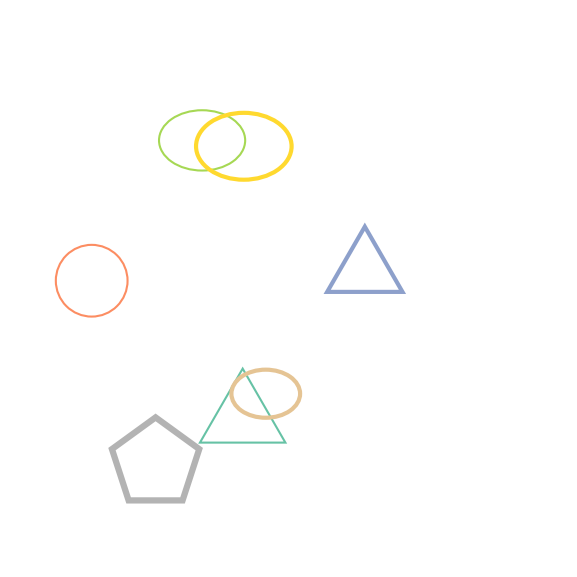[{"shape": "triangle", "thickness": 1, "radius": 0.43, "center": [0.42, 0.275]}, {"shape": "circle", "thickness": 1, "radius": 0.31, "center": [0.159, 0.513]}, {"shape": "triangle", "thickness": 2, "radius": 0.38, "center": [0.632, 0.531]}, {"shape": "oval", "thickness": 1, "radius": 0.37, "center": [0.35, 0.756]}, {"shape": "oval", "thickness": 2, "radius": 0.41, "center": [0.422, 0.746]}, {"shape": "oval", "thickness": 2, "radius": 0.3, "center": [0.46, 0.317]}, {"shape": "pentagon", "thickness": 3, "radius": 0.4, "center": [0.269, 0.197]}]